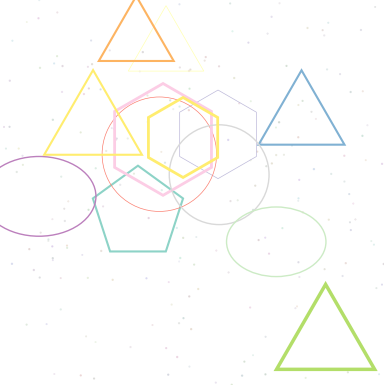[{"shape": "pentagon", "thickness": 1.5, "radius": 0.62, "center": [0.358, 0.446]}, {"shape": "triangle", "thickness": 0.5, "radius": 0.57, "center": [0.431, 0.872]}, {"shape": "hexagon", "thickness": 0.5, "radius": 0.58, "center": [0.566, 0.651]}, {"shape": "circle", "thickness": 0.5, "radius": 0.74, "center": [0.414, 0.599]}, {"shape": "triangle", "thickness": 1.5, "radius": 0.64, "center": [0.783, 0.689]}, {"shape": "triangle", "thickness": 1.5, "radius": 0.56, "center": [0.354, 0.898]}, {"shape": "triangle", "thickness": 2.5, "radius": 0.74, "center": [0.846, 0.114]}, {"shape": "hexagon", "thickness": 2, "radius": 0.73, "center": [0.423, 0.638]}, {"shape": "circle", "thickness": 1, "radius": 0.65, "center": [0.569, 0.546]}, {"shape": "oval", "thickness": 1, "radius": 0.74, "center": [0.101, 0.49]}, {"shape": "oval", "thickness": 1, "radius": 0.65, "center": [0.718, 0.372]}, {"shape": "triangle", "thickness": 1.5, "radius": 0.73, "center": [0.242, 0.671]}, {"shape": "hexagon", "thickness": 2, "radius": 0.52, "center": [0.475, 0.643]}]